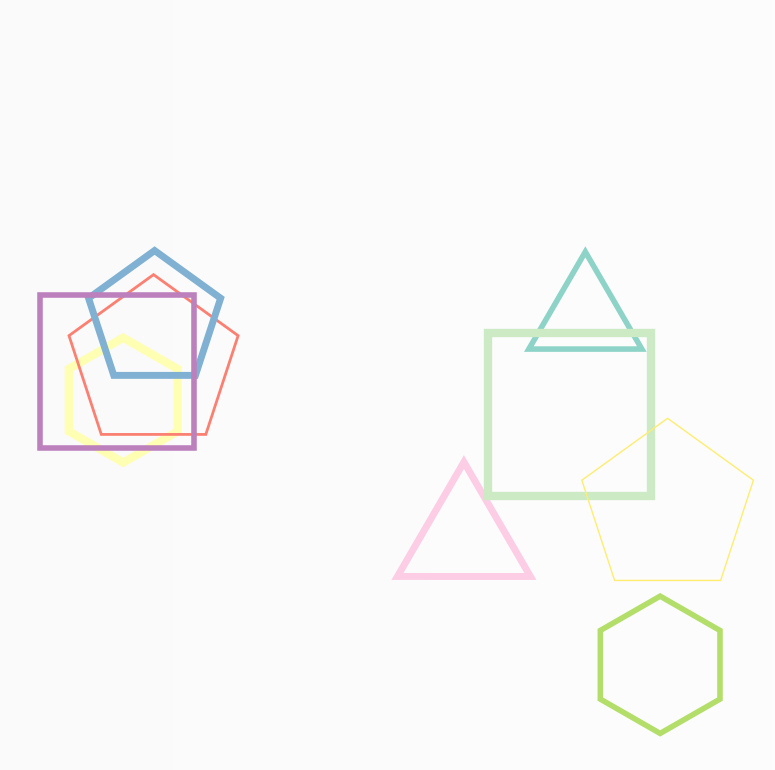[{"shape": "triangle", "thickness": 2, "radius": 0.42, "center": [0.755, 0.589]}, {"shape": "hexagon", "thickness": 3, "radius": 0.41, "center": [0.159, 0.48]}, {"shape": "pentagon", "thickness": 1, "radius": 0.57, "center": [0.198, 0.529]}, {"shape": "pentagon", "thickness": 2.5, "radius": 0.45, "center": [0.199, 0.585]}, {"shape": "hexagon", "thickness": 2, "radius": 0.45, "center": [0.852, 0.137]}, {"shape": "triangle", "thickness": 2.5, "radius": 0.5, "center": [0.599, 0.301]}, {"shape": "square", "thickness": 2, "radius": 0.5, "center": [0.151, 0.518]}, {"shape": "square", "thickness": 3, "radius": 0.53, "center": [0.735, 0.462]}, {"shape": "pentagon", "thickness": 0.5, "radius": 0.58, "center": [0.861, 0.34]}]